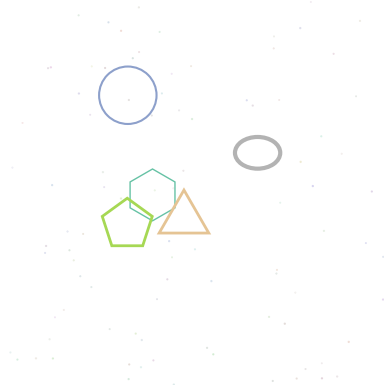[{"shape": "hexagon", "thickness": 1, "radius": 0.34, "center": [0.396, 0.494]}, {"shape": "circle", "thickness": 1.5, "radius": 0.37, "center": [0.332, 0.753]}, {"shape": "pentagon", "thickness": 2, "radius": 0.34, "center": [0.331, 0.417]}, {"shape": "triangle", "thickness": 2, "radius": 0.37, "center": [0.478, 0.432]}, {"shape": "oval", "thickness": 3, "radius": 0.29, "center": [0.669, 0.603]}]